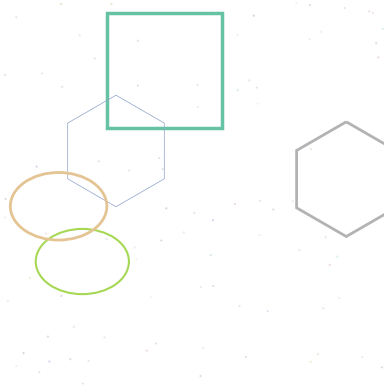[{"shape": "square", "thickness": 2.5, "radius": 0.75, "center": [0.426, 0.818]}, {"shape": "hexagon", "thickness": 0.5, "radius": 0.72, "center": [0.301, 0.608]}, {"shape": "oval", "thickness": 1.5, "radius": 0.61, "center": [0.214, 0.321]}, {"shape": "oval", "thickness": 2, "radius": 0.63, "center": [0.152, 0.464]}, {"shape": "hexagon", "thickness": 2, "radius": 0.74, "center": [0.899, 0.535]}]